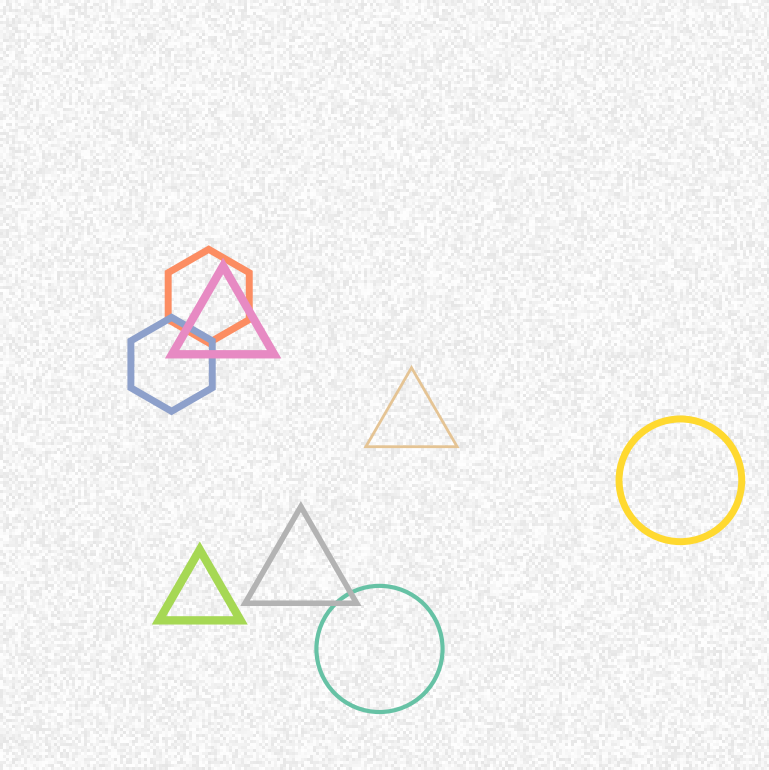[{"shape": "circle", "thickness": 1.5, "radius": 0.41, "center": [0.493, 0.157]}, {"shape": "hexagon", "thickness": 2.5, "radius": 0.3, "center": [0.271, 0.615]}, {"shape": "hexagon", "thickness": 2.5, "radius": 0.3, "center": [0.223, 0.527]}, {"shape": "triangle", "thickness": 3, "radius": 0.38, "center": [0.29, 0.578]}, {"shape": "triangle", "thickness": 3, "radius": 0.31, "center": [0.259, 0.225]}, {"shape": "circle", "thickness": 2.5, "radius": 0.4, "center": [0.884, 0.376]}, {"shape": "triangle", "thickness": 1, "radius": 0.34, "center": [0.534, 0.454]}, {"shape": "triangle", "thickness": 2, "radius": 0.42, "center": [0.391, 0.258]}]